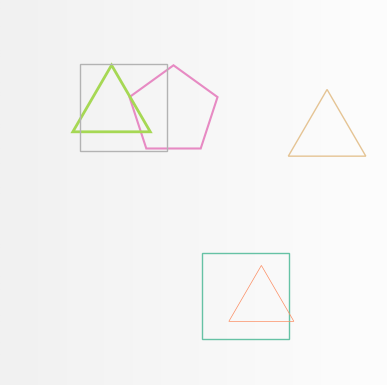[{"shape": "square", "thickness": 1, "radius": 0.56, "center": [0.634, 0.23]}, {"shape": "triangle", "thickness": 0.5, "radius": 0.48, "center": [0.674, 0.214]}, {"shape": "pentagon", "thickness": 1.5, "radius": 0.6, "center": [0.448, 0.711]}, {"shape": "triangle", "thickness": 2, "radius": 0.58, "center": [0.288, 0.715]}, {"shape": "triangle", "thickness": 1, "radius": 0.58, "center": [0.844, 0.652]}, {"shape": "square", "thickness": 1, "radius": 0.56, "center": [0.319, 0.72]}]